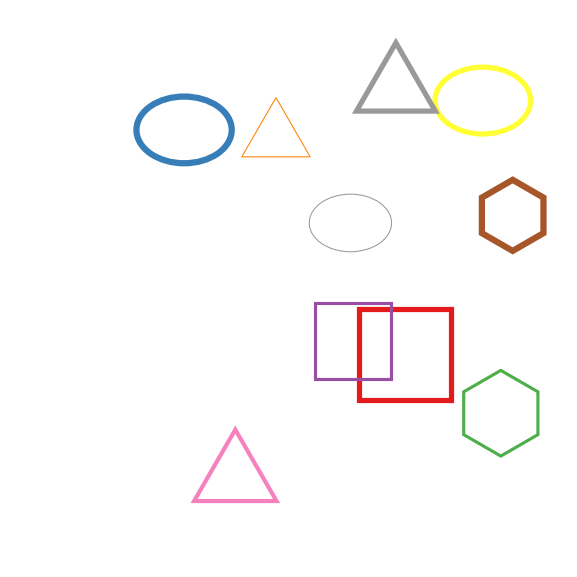[{"shape": "square", "thickness": 2.5, "radius": 0.39, "center": [0.701, 0.385]}, {"shape": "oval", "thickness": 3, "radius": 0.41, "center": [0.319, 0.774]}, {"shape": "hexagon", "thickness": 1.5, "radius": 0.37, "center": [0.867, 0.284]}, {"shape": "square", "thickness": 1.5, "radius": 0.33, "center": [0.611, 0.409]}, {"shape": "triangle", "thickness": 0.5, "radius": 0.34, "center": [0.478, 0.762]}, {"shape": "oval", "thickness": 2.5, "radius": 0.41, "center": [0.836, 0.825]}, {"shape": "hexagon", "thickness": 3, "radius": 0.31, "center": [0.888, 0.626]}, {"shape": "triangle", "thickness": 2, "radius": 0.41, "center": [0.407, 0.173]}, {"shape": "triangle", "thickness": 2.5, "radius": 0.39, "center": [0.686, 0.846]}, {"shape": "oval", "thickness": 0.5, "radius": 0.36, "center": [0.607, 0.613]}]